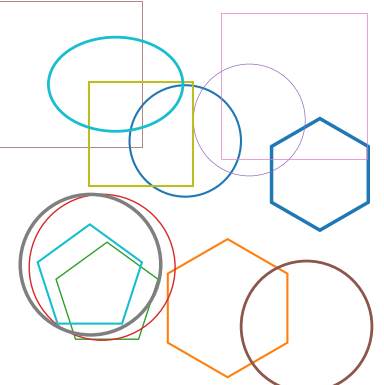[{"shape": "hexagon", "thickness": 2.5, "radius": 0.73, "center": [0.831, 0.547]}, {"shape": "circle", "thickness": 1.5, "radius": 0.72, "center": [0.481, 0.634]}, {"shape": "hexagon", "thickness": 1.5, "radius": 0.9, "center": [0.591, 0.2]}, {"shape": "pentagon", "thickness": 1, "radius": 0.7, "center": [0.278, 0.232]}, {"shape": "circle", "thickness": 1, "radius": 0.95, "center": [0.265, 0.306]}, {"shape": "circle", "thickness": 0.5, "radius": 0.73, "center": [0.647, 0.688]}, {"shape": "square", "thickness": 0.5, "radius": 0.95, "center": [0.178, 0.808]}, {"shape": "circle", "thickness": 2, "radius": 0.85, "center": [0.796, 0.152]}, {"shape": "square", "thickness": 0.5, "radius": 0.95, "center": [0.763, 0.777]}, {"shape": "circle", "thickness": 2.5, "radius": 0.91, "center": [0.235, 0.313]}, {"shape": "square", "thickness": 1.5, "radius": 0.68, "center": [0.366, 0.652]}, {"shape": "oval", "thickness": 2, "radius": 0.87, "center": [0.3, 0.781]}, {"shape": "pentagon", "thickness": 1.5, "radius": 0.71, "center": [0.233, 0.275]}]